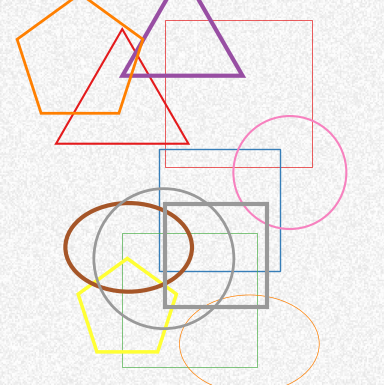[{"shape": "square", "thickness": 0.5, "radius": 0.96, "center": [0.621, 0.756]}, {"shape": "triangle", "thickness": 1.5, "radius": 0.99, "center": [0.317, 0.726]}, {"shape": "square", "thickness": 1, "radius": 0.79, "center": [0.57, 0.455]}, {"shape": "square", "thickness": 0.5, "radius": 0.87, "center": [0.493, 0.221]}, {"shape": "triangle", "thickness": 3, "radius": 0.9, "center": [0.474, 0.893]}, {"shape": "pentagon", "thickness": 2, "radius": 0.86, "center": [0.208, 0.845]}, {"shape": "oval", "thickness": 0.5, "radius": 0.91, "center": [0.648, 0.107]}, {"shape": "pentagon", "thickness": 2.5, "radius": 0.67, "center": [0.331, 0.195]}, {"shape": "oval", "thickness": 3, "radius": 0.82, "center": [0.334, 0.357]}, {"shape": "circle", "thickness": 1.5, "radius": 0.73, "center": [0.753, 0.552]}, {"shape": "circle", "thickness": 2, "radius": 0.91, "center": [0.426, 0.328]}, {"shape": "square", "thickness": 3, "radius": 0.67, "center": [0.561, 0.337]}]